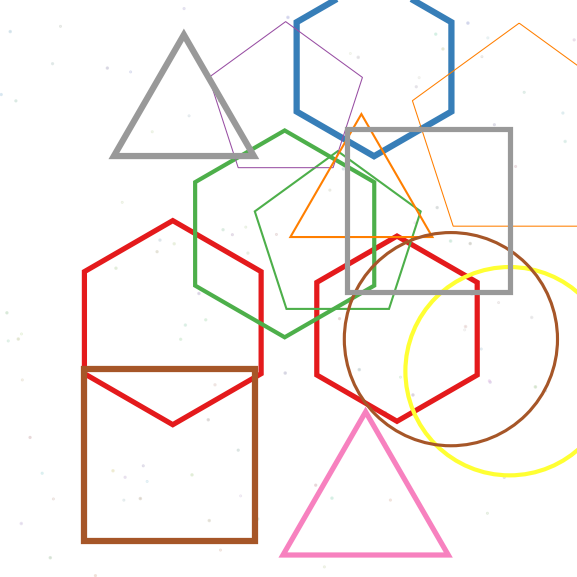[{"shape": "hexagon", "thickness": 2.5, "radius": 0.88, "center": [0.299, 0.44]}, {"shape": "hexagon", "thickness": 2.5, "radius": 0.8, "center": [0.687, 0.43]}, {"shape": "hexagon", "thickness": 3, "radius": 0.77, "center": [0.648, 0.883]}, {"shape": "hexagon", "thickness": 2, "radius": 0.9, "center": [0.493, 0.594]}, {"shape": "pentagon", "thickness": 1, "radius": 0.76, "center": [0.585, 0.586]}, {"shape": "pentagon", "thickness": 0.5, "radius": 0.7, "center": [0.495, 0.822]}, {"shape": "pentagon", "thickness": 0.5, "radius": 0.97, "center": [0.899, 0.765]}, {"shape": "triangle", "thickness": 1, "radius": 0.71, "center": [0.626, 0.66]}, {"shape": "circle", "thickness": 2, "radius": 0.9, "center": [0.882, 0.356]}, {"shape": "square", "thickness": 3, "radius": 0.74, "center": [0.293, 0.211]}, {"shape": "circle", "thickness": 1.5, "radius": 0.92, "center": [0.781, 0.412]}, {"shape": "triangle", "thickness": 2.5, "radius": 0.83, "center": [0.633, 0.121]}, {"shape": "triangle", "thickness": 3, "radius": 0.7, "center": [0.318, 0.799]}, {"shape": "square", "thickness": 2.5, "radius": 0.71, "center": [0.742, 0.635]}]